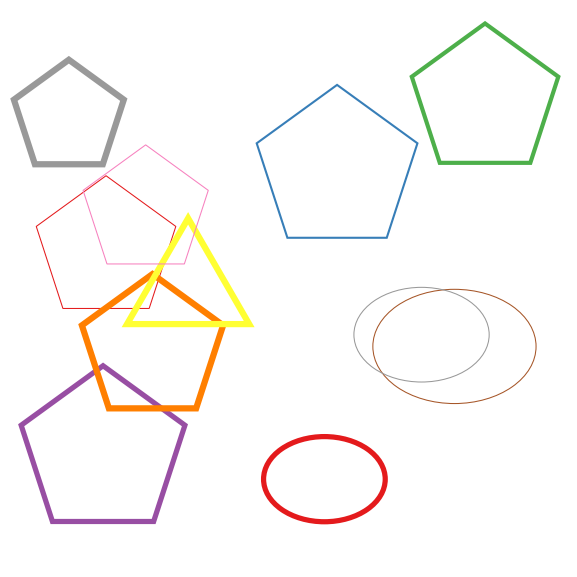[{"shape": "pentagon", "thickness": 0.5, "radius": 0.64, "center": [0.184, 0.568]}, {"shape": "oval", "thickness": 2.5, "radius": 0.53, "center": [0.562, 0.169]}, {"shape": "pentagon", "thickness": 1, "radius": 0.73, "center": [0.584, 0.706]}, {"shape": "pentagon", "thickness": 2, "radius": 0.67, "center": [0.84, 0.825]}, {"shape": "pentagon", "thickness": 2.5, "radius": 0.75, "center": [0.178, 0.217]}, {"shape": "pentagon", "thickness": 3, "radius": 0.64, "center": [0.264, 0.396]}, {"shape": "triangle", "thickness": 3, "radius": 0.61, "center": [0.326, 0.499]}, {"shape": "oval", "thickness": 0.5, "radius": 0.71, "center": [0.787, 0.399]}, {"shape": "pentagon", "thickness": 0.5, "radius": 0.57, "center": [0.252, 0.634]}, {"shape": "pentagon", "thickness": 3, "radius": 0.5, "center": [0.119, 0.796]}, {"shape": "oval", "thickness": 0.5, "radius": 0.59, "center": [0.73, 0.42]}]